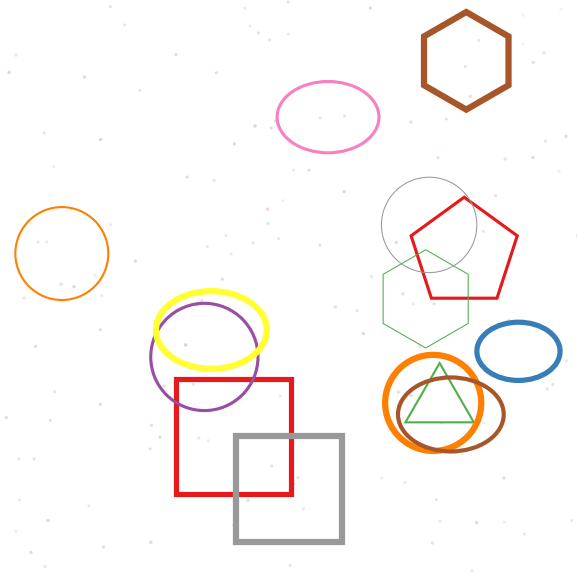[{"shape": "square", "thickness": 2.5, "radius": 0.5, "center": [0.405, 0.243]}, {"shape": "pentagon", "thickness": 1.5, "radius": 0.48, "center": [0.804, 0.561]}, {"shape": "oval", "thickness": 2.5, "radius": 0.36, "center": [0.898, 0.391]}, {"shape": "hexagon", "thickness": 0.5, "radius": 0.43, "center": [0.737, 0.482]}, {"shape": "triangle", "thickness": 1, "radius": 0.34, "center": [0.761, 0.302]}, {"shape": "circle", "thickness": 1.5, "radius": 0.46, "center": [0.354, 0.381]}, {"shape": "circle", "thickness": 3, "radius": 0.42, "center": [0.75, 0.301]}, {"shape": "circle", "thickness": 1, "radius": 0.4, "center": [0.107, 0.56]}, {"shape": "oval", "thickness": 3, "radius": 0.48, "center": [0.366, 0.428]}, {"shape": "oval", "thickness": 2, "radius": 0.46, "center": [0.781, 0.281]}, {"shape": "hexagon", "thickness": 3, "radius": 0.42, "center": [0.807, 0.894]}, {"shape": "oval", "thickness": 1.5, "radius": 0.44, "center": [0.568, 0.796]}, {"shape": "circle", "thickness": 0.5, "radius": 0.41, "center": [0.743, 0.61]}, {"shape": "square", "thickness": 3, "radius": 0.46, "center": [0.501, 0.152]}]